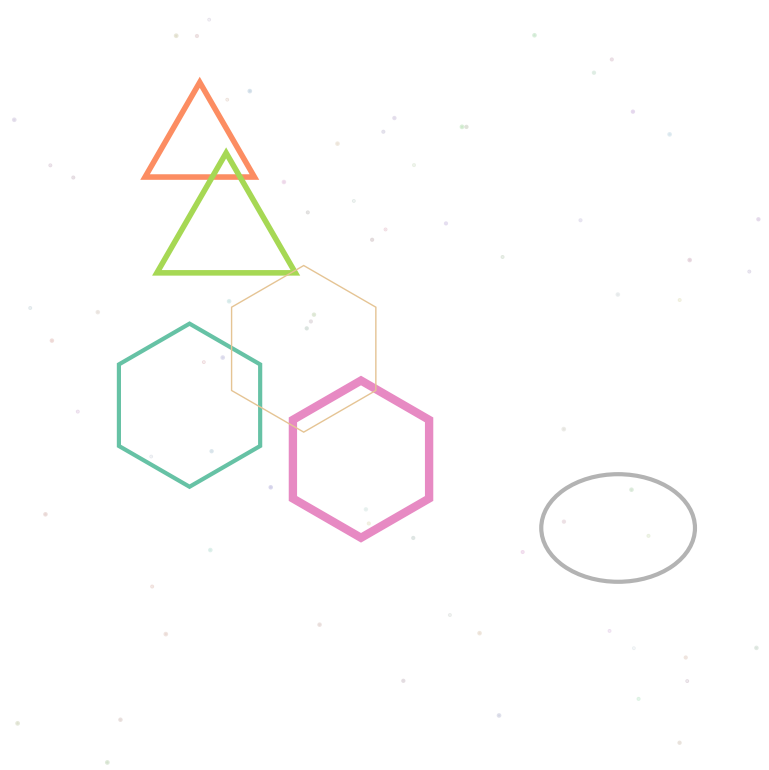[{"shape": "hexagon", "thickness": 1.5, "radius": 0.53, "center": [0.246, 0.474]}, {"shape": "triangle", "thickness": 2, "radius": 0.41, "center": [0.259, 0.811]}, {"shape": "hexagon", "thickness": 3, "radius": 0.51, "center": [0.469, 0.404]}, {"shape": "triangle", "thickness": 2, "radius": 0.52, "center": [0.294, 0.698]}, {"shape": "hexagon", "thickness": 0.5, "radius": 0.54, "center": [0.394, 0.547]}, {"shape": "oval", "thickness": 1.5, "radius": 0.5, "center": [0.803, 0.314]}]